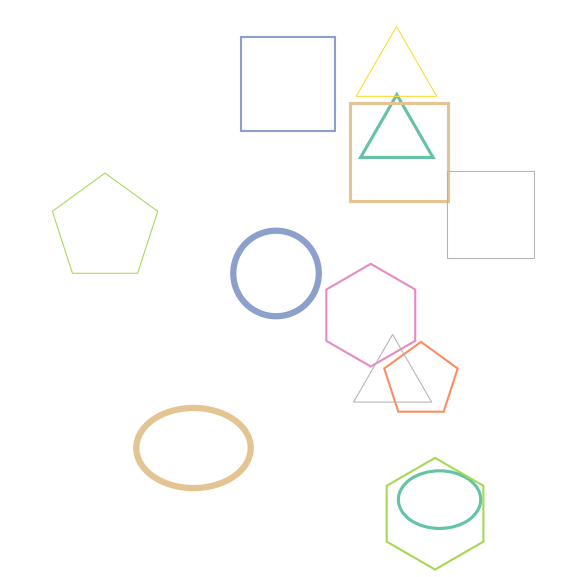[{"shape": "triangle", "thickness": 1.5, "radius": 0.36, "center": [0.687, 0.763]}, {"shape": "oval", "thickness": 1.5, "radius": 0.36, "center": [0.761, 0.134]}, {"shape": "pentagon", "thickness": 1, "radius": 0.33, "center": [0.729, 0.34]}, {"shape": "square", "thickness": 1, "radius": 0.41, "center": [0.499, 0.854]}, {"shape": "circle", "thickness": 3, "radius": 0.37, "center": [0.478, 0.526]}, {"shape": "hexagon", "thickness": 1, "radius": 0.44, "center": [0.642, 0.453]}, {"shape": "hexagon", "thickness": 1, "radius": 0.48, "center": [0.753, 0.11]}, {"shape": "pentagon", "thickness": 0.5, "radius": 0.48, "center": [0.182, 0.604]}, {"shape": "triangle", "thickness": 0.5, "radius": 0.4, "center": [0.687, 0.873]}, {"shape": "oval", "thickness": 3, "radius": 0.5, "center": [0.335, 0.223]}, {"shape": "square", "thickness": 1.5, "radius": 0.43, "center": [0.692, 0.735]}, {"shape": "square", "thickness": 0.5, "radius": 0.38, "center": [0.849, 0.628]}, {"shape": "triangle", "thickness": 0.5, "radius": 0.39, "center": [0.68, 0.342]}]